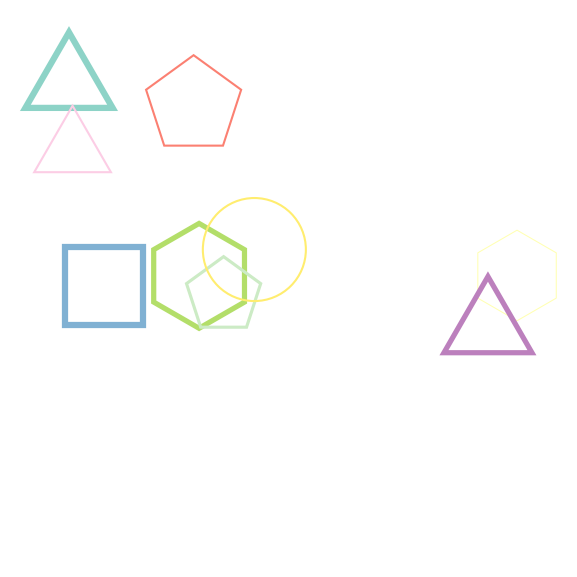[{"shape": "triangle", "thickness": 3, "radius": 0.44, "center": [0.119, 0.856]}, {"shape": "hexagon", "thickness": 0.5, "radius": 0.39, "center": [0.895, 0.522]}, {"shape": "pentagon", "thickness": 1, "radius": 0.43, "center": [0.335, 0.817]}, {"shape": "square", "thickness": 3, "radius": 0.34, "center": [0.18, 0.504]}, {"shape": "hexagon", "thickness": 2.5, "radius": 0.45, "center": [0.345, 0.521]}, {"shape": "triangle", "thickness": 1, "radius": 0.38, "center": [0.126, 0.739]}, {"shape": "triangle", "thickness": 2.5, "radius": 0.44, "center": [0.845, 0.432]}, {"shape": "pentagon", "thickness": 1.5, "radius": 0.34, "center": [0.387, 0.487]}, {"shape": "circle", "thickness": 1, "radius": 0.45, "center": [0.44, 0.567]}]